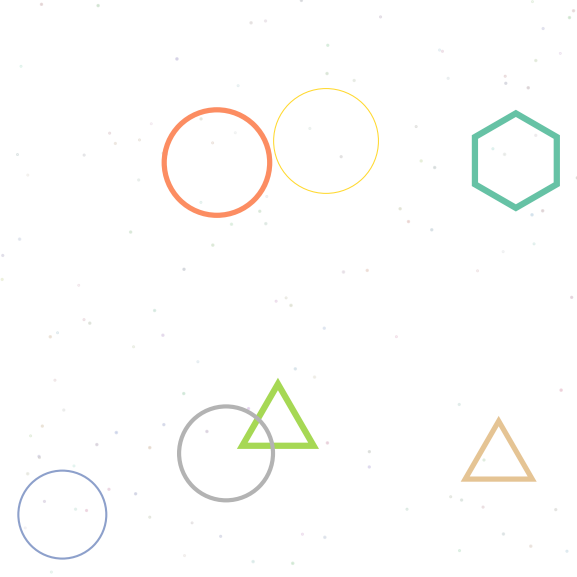[{"shape": "hexagon", "thickness": 3, "radius": 0.41, "center": [0.893, 0.721]}, {"shape": "circle", "thickness": 2.5, "radius": 0.46, "center": [0.376, 0.718]}, {"shape": "circle", "thickness": 1, "radius": 0.38, "center": [0.108, 0.108]}, {"shape": "triangle", "thickness": 3, "radius": 0.36, "center": [0.481, 0.263]}, {"shape": "circle", "thickness": 0.5, "radius": 0.45, "center": [0.565, 0.755]}, {"shape": "triangle", "thickness": 2.5, "radius": 0.33, "center": [0.864, 0.203]}, {"shape": "circle", "thickness": 2, "radius": 0.41, "center": [0.391, 0.214]}]